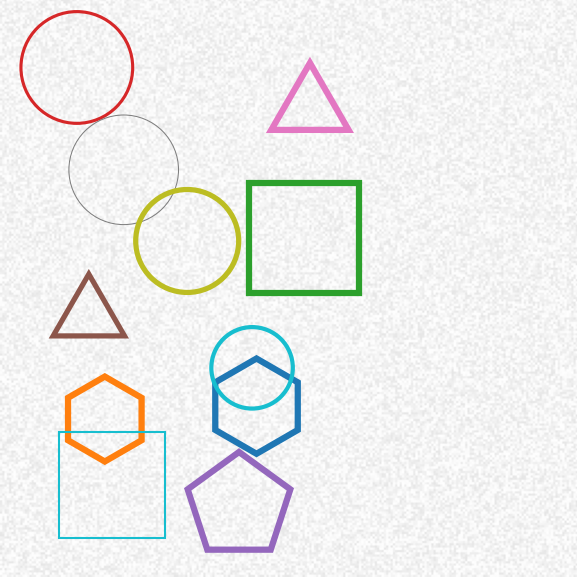[{"shape": "hexagon", "thickness": 3, "radius": 0.41, "center": [0.444, 0.296]}, {"shape": "hexagon", "thickness": 3, "radius": 0.37, "center": [0.181, 0.274]}, {"shape": "square", "thickness": 3, "radius": 0.48, "center": [0.527, 0.588]}, {"shape": "circle", "thickness": 1.5, "radius": 0.48, "center": [0.133, 0.882]}, {"shape": "pentagon", "thickness": 3, "radius": 0.47, "center": [0.414, 0.123]}, {"shape": "triangle", "thickness": 2.5, "radius": 0.36, "center": [0.154, 0.453]}, {"shape": "triangle", "thickness": 3, "radius": 0.39, "center": [0.537, 0.813]}, {"shape": "circle", "thickness": 0.5, "radius": 0.47, "center": [0.214, 0.705]}, {"shape": "circle", "thickness": 2.5, "radius": 0.45, "center": [0.324, 0.582]}, {"shape": "square", "thickness": 1, "radius": 0.46, "center": [0.194, 0.159]}, {"shape": "circle", "thickness": 2, "radius": 0.35, "center": [0.437, 0.362]}]